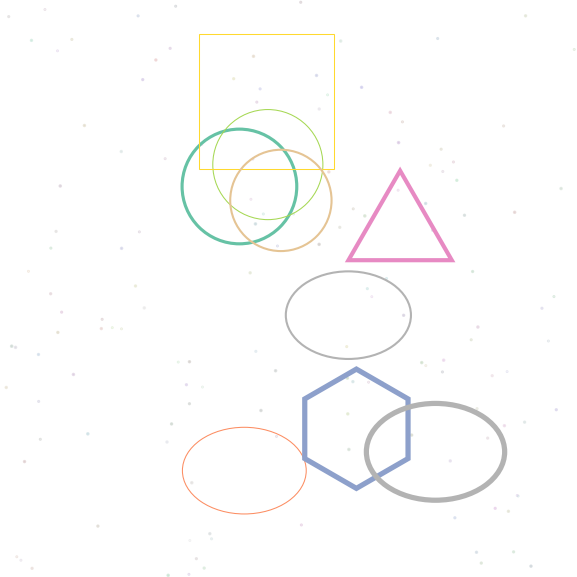[{"shape": "circle", "thickness": 1.5, "radius": 0.5, "center": [0.415, 0.676]}, {"shape": "oval", "thickness": 0.5, "radius": 0.54, "center": [0.423, 0.184]}, {"shape": "hexagon", "thickness": 2.5, "radius": 0.52, "center": [0.617, 0.257]}, {"shape": "triangle", "thickness": 2, "radius": 0.52, "center": [0.693, 0.6]}, {"shape": "circle", "thickness": 0.5, "radius": 0.48, "center": [0.464, 0.714]}, {"shape": "square", "thickness": 0.5, "radius": 0.58, "center": [0.462, 0.823]}, {"shape": "circle", "thickness": 1, "radius": 0.44, "center": [0.486, 0.652]}, {"shape": "oval", "thickness": 2.5, "radius": 0.6, "center": [0.754, 0.217]}, {"shape": "oval", "thickness": 1, "radius": 0.54, "center": [0.603, 0.453]}]